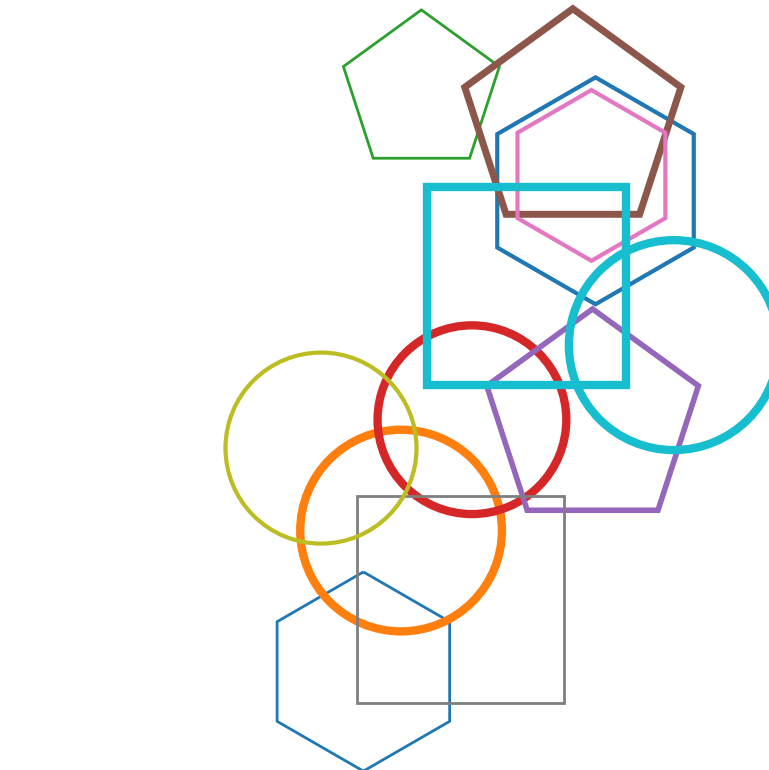[{"shape": "hexagon", "thickness": 1.5, "radius": 0.74, "center": [0.773, 0.752]}, {"shape": "hexagon", "thickness": 1, "radius": 0.65, "center": [0.472, 0.128]}, {"shape": "circle", "thickness": 3, "radius": 0.65, "center": [0.521, 0.311]}, {"shape": "pentagon", "thickness": 1, "radius": 0.53, "center": [0.547, 0.881]}, {"shape": "circle", "thickness": 3, "radius": 0.61, "center": [0.613, 0.455]}, {"shape": "pentagon", "thickness": 2, "radius": 0.72, "center": [0.77, 0.454]}, {"shape": "pentagon", "thickness": 2.5, "radius": 0.74, "center": [0.744, 0.841]}, {"shape": "hexagon", "thickness": 1.5, "radius": 0.55, "center": [0.768, 0.772]}, {"shape": "square", "thickness": 1, "radius": 0.67, "center": [0.598, 0.221]}, {"shape": "circle", "thickness": 1.5, "radius": 0.62, "center": [0.417, 0.418]}, {"shape": "circle", "thickness": 3, "radius": 0.68, "center": [0.875, 0.552]}, {"shape": "square", "thickness": 3, "radius": 0.64, "center": [0.684, 0.629]}]